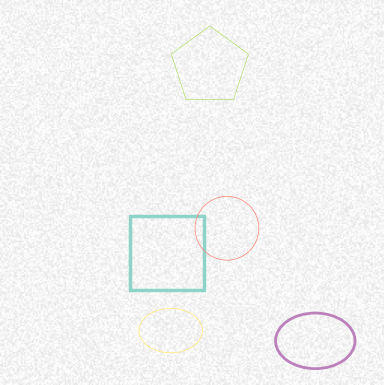[{"shape": "square", "thickness": 2.5, "radius": 0.48, "center": [0.434, 0.343]}, {"shape": "circle", "thickness": 0.5, "radius": 0.41, "center": [0.59, 0.407]}, {"shape": "pentagon", "thickness": 0.5, "radius": 0.53, "center": [0.545, 0.827]}, {"shape": "oval", "thickness": 2, "radius": 0.52, "center": [0.819, 0.115]}, {"shape": "oval", "thickness": 0.5, "radius": 0.41, "center": [0.443, 0.141]}]